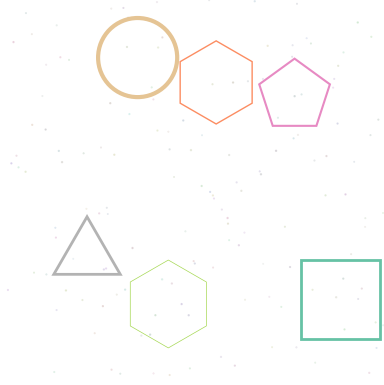[{"shape": "square", "thickness": 2, "radius": 0.52, "center": [0.884, 0.222]}, {"shape": "hexagon", "thickness": 1, "radius": 0.54, "center": [0.561, 0.786]}, {"shape": "pentagon", "thickness": 1.5, "radius": 0.48, "center": [0.765, 0.751]}, {"shape": "hexagon", "thickness": 0.5, "radius": 0.57, "center": [0.437, 0.21]}, {"shape": "circle", "thickness": 3, "radius": 0.51, "center": [0.358, 0.85]}, {"shape": "triangle", "thickness": 2, "radius": 0.5, "center": [0.226, 0.337]}]